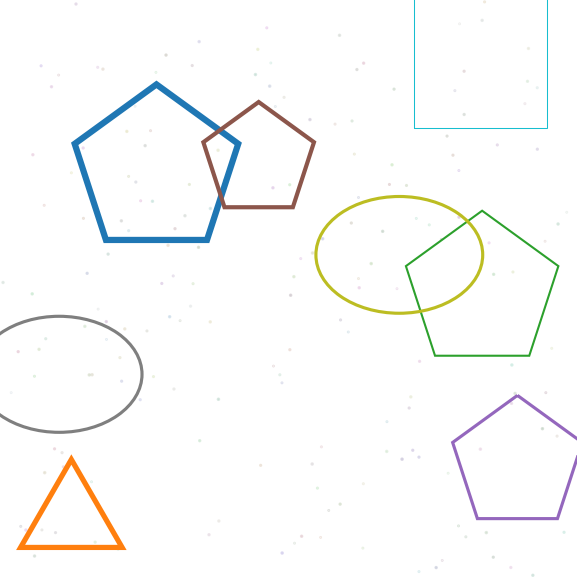[{"shape": "pentagon", "thickness": 3, "radius": 0.74, "center": [0.271, 0.704]}, {"shape": "triangle", "thickness": 2.5, "radius": 0.51, "center": [0.124, 0.102]}, {"shape": "pentagon", "thickness": 1, "radius": 0.69, "center": [0.835, 0.495]}, {"shape": "pentagon", "thickness": 1.5, "radius": 0.59, "center": [0.896, 0.197]}, {"shape": "pentagon", "thickness": 2, "radius": 0.5, "center": [0.448, 0.722]}, {"shape": "oval", "thickness": 1.5, "radius": 0.72, "center": [0.102, 0.351]}, {"shape": "oval", "thickness": 1.5, "radius": 0.72, "center": [0.691, 0.558]}, {"shape": "square", "thickness": 0.5, "radius": 0.58, "center": [0.832, 0.892]}]